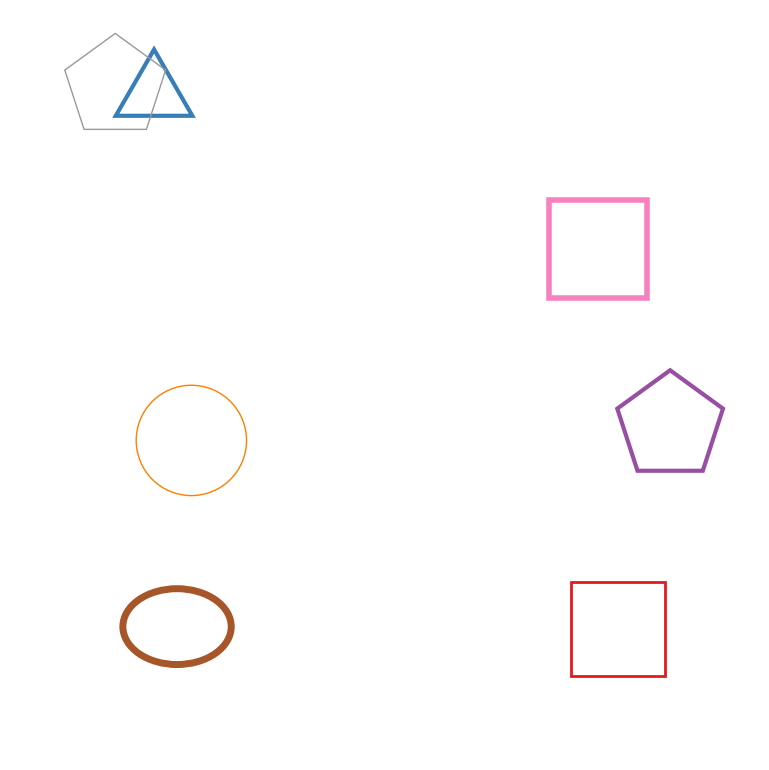[{"shape": "square", "thickness": 1, "radius": 0.3, "center": [0.803, 0.184]}, {"shape": "triangle", "thickness": 1.5, "radius": 0.29, "center": [0.2, 0.878]}, {"shape": "pentagon", "thickness": 1.5, "radius": 0.36, "center": [0.87, 0.447]}, {"shape": "circle", "thickness": 0.5, "radius": 0.36, "center": [0.249, 0.428]}, {"shape": "oval", "thickness": 2.5, "radius": 0.35, "center": [0.23, 0.186]}, {"shape": "square", "thickness": 2, "radius": 0.32, "center": [0.776, 0.677]}, {"shape": "pentagon", "thickness": 0.5, "radius": 0.34, "center": [0.15, 0.888]}]